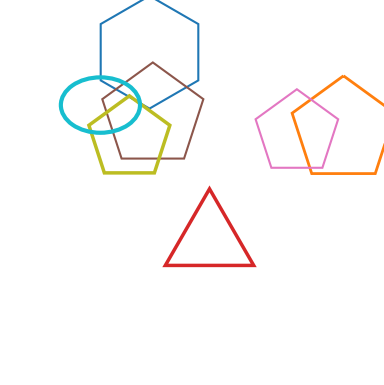[{"shape": "hexagon", "thickness": 1.5, "radius": 0.73, "center": [0.388, 0.864]}, {"shape": "pentagon", "thickness": 2, "radius": 0.7, "center": [0.892, 0.663]}, {"shape": "triangle", "thickness": 2.5, "radius": 0.66, "center": [0.544, 0.377]}, {"shape": "pentagon", "thickness": 1.5, "radius": 0.69, "center": [0.397, 0.7]}, {"shape": "pentagon", "thickness": 1.5, "radius": 0.56, "center": [0.771, 0.655]}, {"shape": "pentagon", "thickness": 2.5, "radius": 0.55, "center": [0.336, 0.64]}, {"shape": "oval", "thickness": 3, "radius": 0.51, "center": [0.261, 0.727]}]